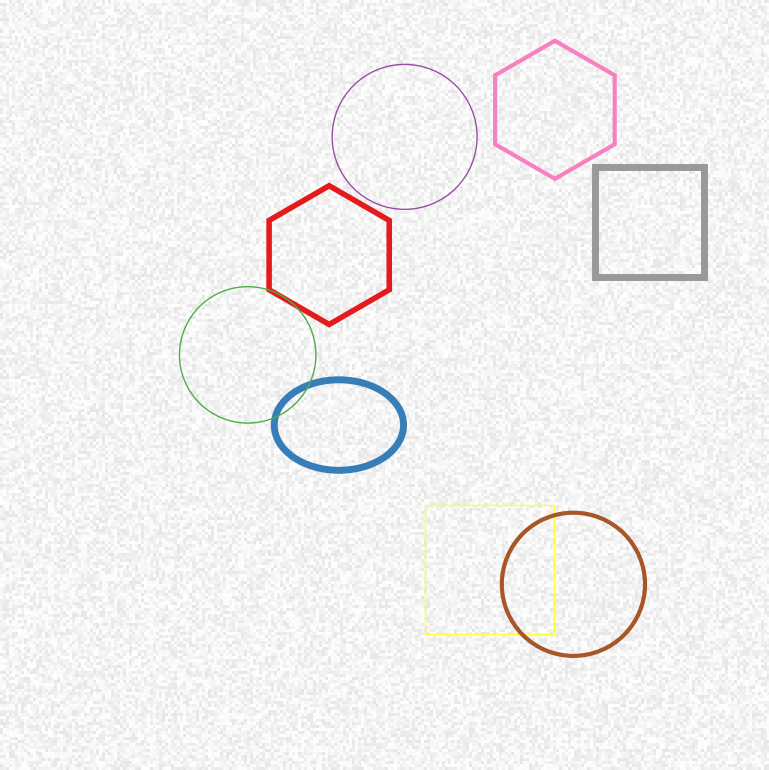[{"shape": "hexagon", "thickness": 2, "radius": 0.45, "center": [0.427, 0.669]}, {"shape": "oval", "thickness": 2.5, "radius": 0.42, "center": [0.44, 0.448]}, {"shape": "circle", "thickness": 0.5, "radius": 0.44, "center": [0.322, 0.539]}, {"shape": "circle", "thickness": 0.5, "radius": 0.47, "center": [0.525, 0.822]}, {"shape": "square", "thickness": 0.5, "radius": 0.42, "center": [0.636, 0.261]}, {"shape": "circle", "thickness": 1.5, "radius": 0.46, "center": [0.745, 0.241]}, {"shape": "hexagon", "thickness": 1.5, "radius": 0.45, "center": [0.721, 0.857]}, {"shape": "square", "thickness": 2.5, "radius": 0.36, "center": [0.844, 0.711]}]